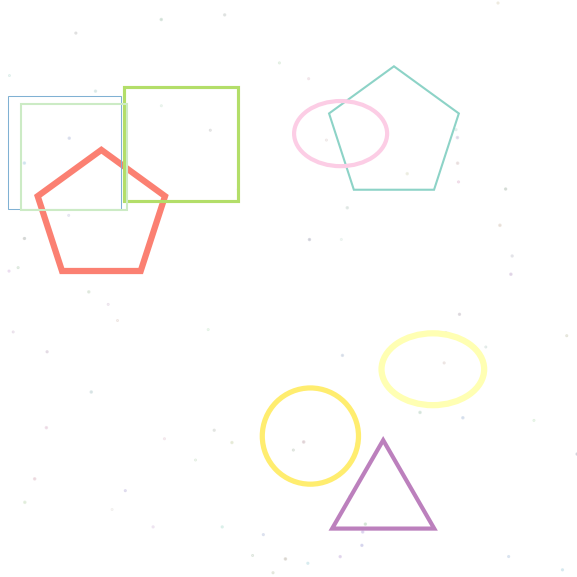[{"shape": "pentagon", "thickness": 1, "radius": 0.59, "center": [0.682, 0.766]}, {"shape": "oval", "thickness": 3, "radius": 0.44, "center": [0.75, 0.36]}, {"shape": "pentagon", "thickness": 3, "radius": 0.58, "center": [0.176, 0.624]}, {"shape": "square", "thickness": 0.5, "radius": 0.49, "center": [0.112, 0.735]}, {"shape": "square", "thickness": 1.5, "radius": 0.49, "center": [0.314, 0.75]}, {"shape": "oval", "thickness": 2, "radius": 0.4, "center": [0.59, 0.768]}, {"shape": "triangle", "thickness": 2, "radius": 0.51, "center": [0.664, 0.135]}, {"shape": "square", "thickness": 1, "radius": 0.46, "center": [0.128, 0.727]}, {"shape": "circle", "thickness": 2.5, "radius": 0.42, "center": [0.537, 0.244]}]